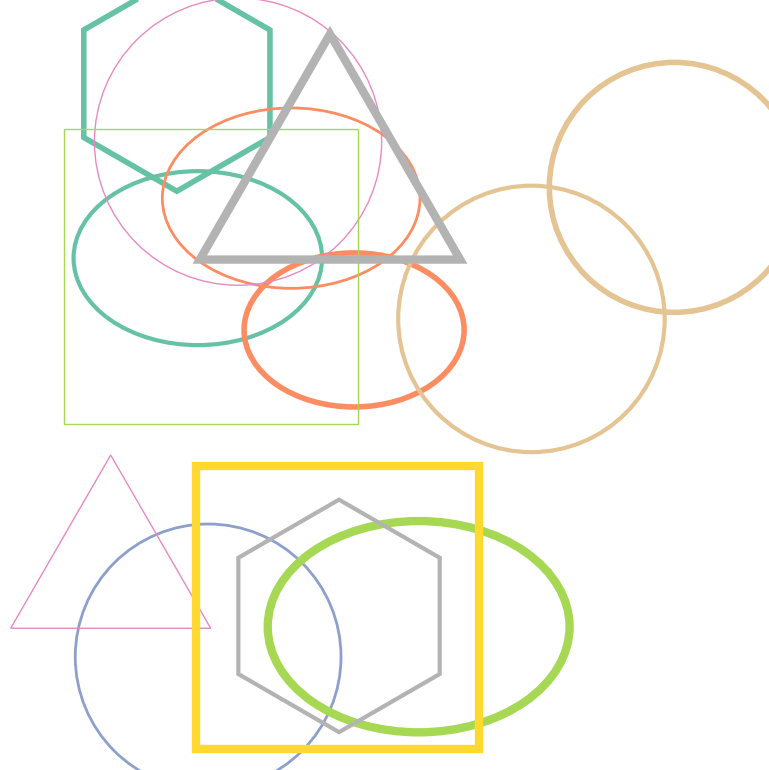[{"shape": "hexagon", "thickness": 2, "radius": 0.7, "center": [0.23, 0.891]}, {"shape": "oval", "thickness": 1.5, "radius": 0.81, "center": [0.257, 0.665]}, {"shape": "oval", "thickness": 2, "radius": 0.71, "center": [0.46, 0.572]}, {"shape": "oval", "thickness": 1, "radius": 0.84, "center": [0.378, 0.743]}, {"shape": "circle", "thickness": 1, "radius": 0.86, "center": [0.27, 0.147]}, {"shape": "circle", "thickness": 0.5, "radius": 0.93, "center": [0.309, 0.816]}, {"shape": "triangle", "thickness": 0.5, "radius": 0.75, "center": [0.144, 0.259]}, {"shape": "square", "thickness": 0.5, "radius": 0.96, "center": [0.274, 0.641]}, {"shape": "oval", "thickness": 3, "radius": 0.98, "center": [0.544, 0.186]}, {"shape": "square", "thickness": 3, "radius": 0.92, "center": [0.438, 0.21]}, {"shape": "circle", "thickness": 1.5, "radius": 0.87, "center": [0.69, 0.586]}, {"shape": "circle", "thickness": 2, "radius": 0.81, "center": [0.876, 0.757]}, {"shape": "hexagon", "thickness": 1.5, "radius": 0.75, "center": [0.44, 0.2]}, {"shape": "triangle", "thickness": 3, "radius": 0.98, "center": [0.429, 0.761]}]